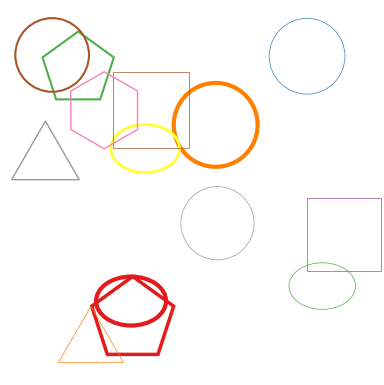[{"shape": "pentagon", "thickness": 2.5, "radius": 0.56, "center": [0.345, 0.17]}, {"shape": "oval", "thickness": 3, "radius": 0.45, "center": [0.34, 0.218]}, {"shape": "circle", "thickness": 0.5, "radius": 0.49, "center": [0.798, 0.854]}, {"shape": "oval", "thickness": 0.5, "radius": 0.43, "center": [0.837, 0.257]}, {"shape": "pentagon", "thickness": 1.5, "radius": 0.49, "center": [0.203, 0.821]}, {"shape": "square", "thickness": 0.5, "radius": 0.48, "center": [0.894, 0.391]}, {"shape": "triangle", "thickness": 0.5, "radius": 0.49, "center": [0.236, 0.107]}, {"shape": "circle", "thickness": 3, "radius": 0.54, "center": [0.56, 0.676]}, {"shape": "oval", "thickness": 2, "radius": 0.45, "center": [0.377, 0.614]}, {"shape": "square", "thickness": 0.5, "radius": 0.49, "center": [0.392, 0.715]}, {"shape": "circle", "thickness": 1.5, "radius": 0.48, "center": [0.135, 0.857]}, {"shape": "hexagon", "thickness": 1, "radius": 0.5, "center": [0.271, 0.714]}, {"shape": "triangle", "thickness": 1, "radius": 0.51, "center": [0.118, 0.584]}, {"shape": "circle", "thickness": 0.5, "radius": 0.48, "center": [0.565, 0.42]}]